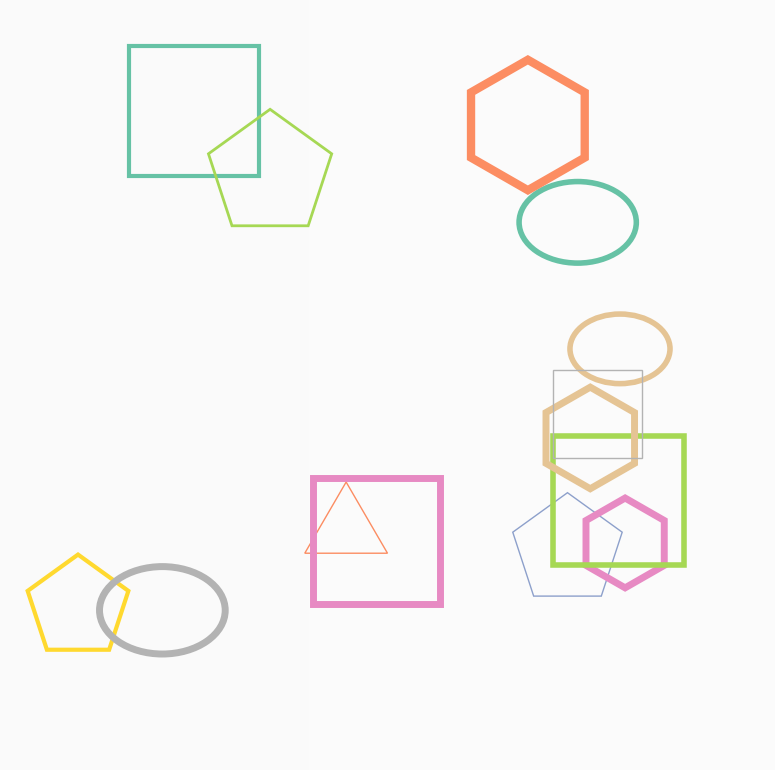[{"shape": "oval", "thickness": 2, "radius": 0.38, "center": [0.745, 0.711]}, {"shape": "square", "thickness": 1.5, "radius": 0.42, "center": [0.25, 0.856]}, {"shape": "hexagon", "thickness": 3, "radius": 0.42, "center": [0.681, 0.838]}, {"shape": "triangle", "thickness": 0.5, "radius": 0.31, "center": [0.447, 0.312]}, {"shape": "pentagon", "thickness": 0.5, "radius": 0.37, "center": [0.732, 0.286]}, {"shape": "hexagon", "thickness": 2.5, "radius": 0.29, "center": [0.807, 0.295]}, {"shape": "square", "thickness": 2.5, "radius": 0.41, "center": [0.486, 0.298]}, {"shape": "square", "thickness": 2, "radius": 0.42, "center": [0.798, 0.35]}, {"shape": "pentagon", "thickness": 1, "radius": 0.42, "center": [0.348, 0.774]}, {"shape": "pentagon", "thickness": 1.5, "radius": 0.34, "center": [0.101, 0.211]}, {"shape": "oval", "thickness": 2, "radius": 0.32, "center": [0.8, 0.547]}, {"shape": "hexagon", "thickness": 2.5, "radius": 0.33, "center": [0.762, 0.431]}, {"shape": "oval", "thickness": 2.5, "radius": 0.41, "center": [0.21, 0.207]}, {"shape": "square", "thickness": 0.5, "radius": 0.29, "center": [0.771, 0.462]}]